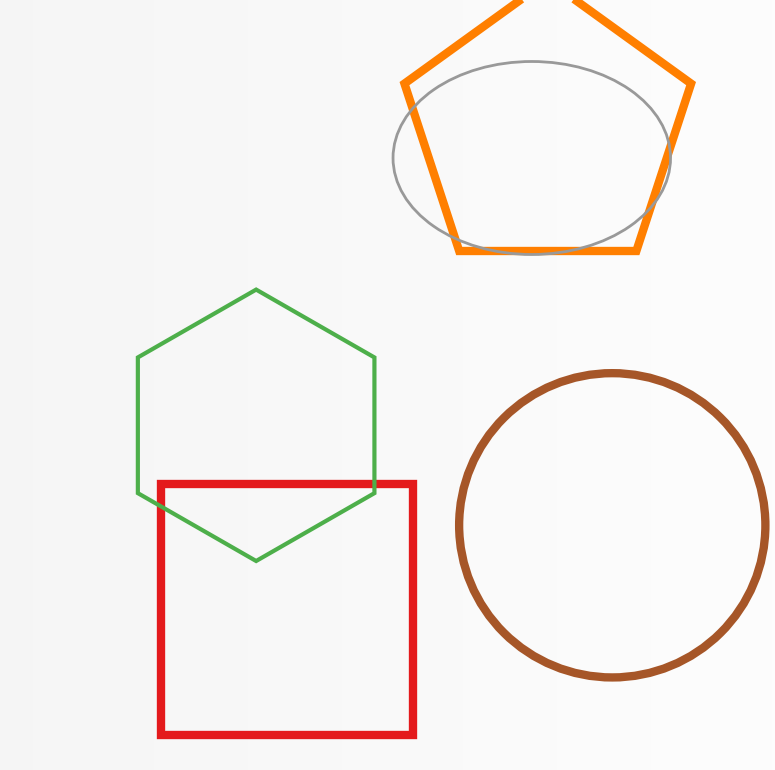[{"shape": "square", "thickness": 3, "radius": 0.81, "center": [0.37, 0.209]}, {"shape": "hexagon", "thickness": 1.5, "radius": 0.88, "center": [0.331, 0.448]}, {"shape": "pentagon", "thickness": 3, "radius": 0.97, "center": [0.707, 0.831]}, {"shape": "circle", "thickness": 3, "radius": 0.99, "center": [0.79, 0.318]}, {"shape": "oval", "thickness": 1, "radius": 0.9, "center": [0.686, 0.795]}]